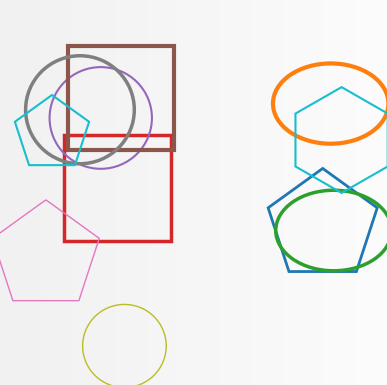[{"shape": "pentagon", "thickness": 2, "radius": 0.74, "center": [0.833, 0.414]}, {"shape": "oval", "thickness": 3, "radius": 0.74, "center": [0.853, 0.731]}, {"shape": "oval", "thickness": 2.5, "radius": 0.75, "center": [0.861, 0.401]}, {"shape": "square", "thickness": 2.5, "radius": 0.69, "center": [0.302, 0.511]}, {"shape": "circle", "thickness": 1.5, "radius": 0.66, "center": [0.26, 0.694]}, {"shape": "square", "thickness": 3, "radius": 0.68, "center": [0.312, 0.745]}, {"shape": "pentagon", "thickness": 1, "radius": 0.72, "center": [0.118, 0.336]}, {"shape": "circle", "thickness": 2.5, "radius": 0.7, "center": [0.206, 0.715]}, {"shape": "circle", "thickness": 1, "radius": 0.54, "center": [0.321, 0.101]}, {"shape": "hexagon", "thickness": 1.5, "radius": 0.69, "center": [0.882, 0.636]}, {"shape": "pentagon", "thickness": 1.5, "radius": 0.5, "center": [0.134, 0.653]}]